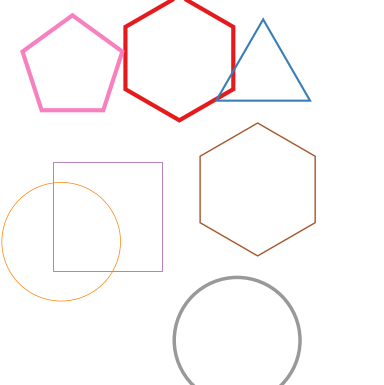[{"shape": "hexagon", "thickness": 3, "radius": 0.81, "center": [0.466, 0.849]}, {"shape": "triangle", "thickness": 1.5, "radius": 0.7, "center": [0.683, 0.809]}, {"shape": "square", "thickness": 0.5, "radius": 0.71, "center": [0.279, 0.437]}, {"shape": "circle", "thickness": 0.5, "radius": 0.77, "center": [0.159, 0.372]}, {"shape": "hexagon", "thickness": 1, "radius": 0.86, "center": [0.669, 0.508]}, {"shape": "pentagon", "thickness": 3, "radius": 0.68, "center": [0.188, 0.824]}, {"shape": "circle", "thickness": 2.5, "radius": 0.82, "center": [0.616, 0.116]}]